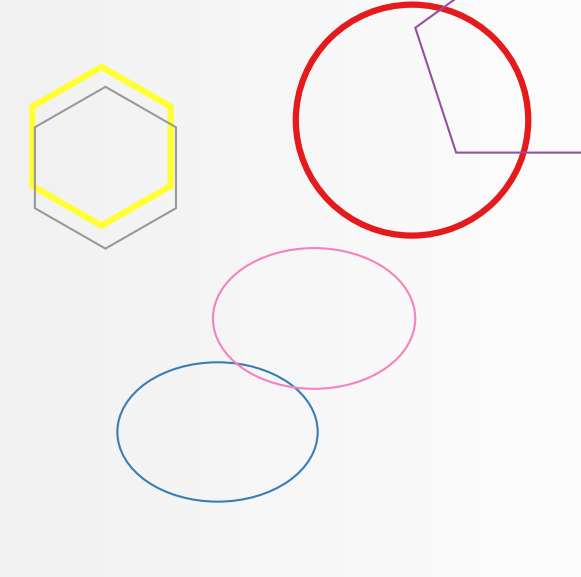[{"shape": "circle", "thickness": 3, "radius": 1.0, "center": [0.709, 0.791]}, {"shape": "oval", "thickness": 1, "radius": 0.86, "center": [0.374, 0.251]}, {"shape": "pentagon", "thickness": 1, "radius": 0.97, "center": [0.898, 0.891]}, {"shape": "hexagon", "thickness": 3, "radius": 0.69, "center": [0.175, 0.746]}, {"shape": "oval", "thickness": 1, "radius": 0.87, "center": [0.54, 0.448]}, {"shape": "hexagon", "thickness": 1, "radius": 0.7, "center": [0.181, 0.709]}]